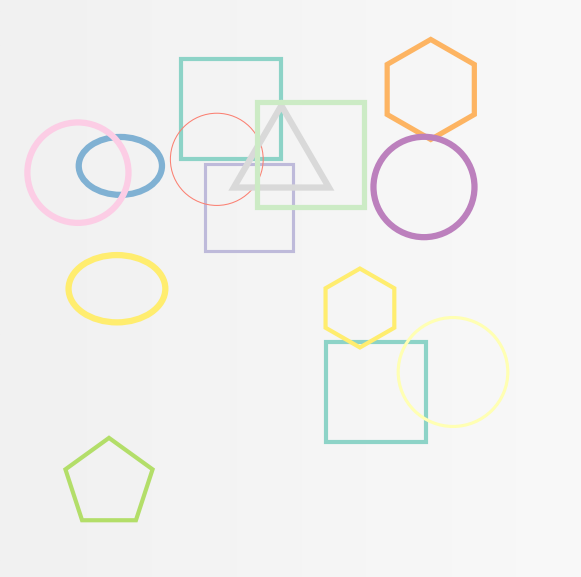[{"shape": "square", "thickness": 2, "radius": 0.43, "center": [0.646, 0.32]}, {"shape": "square", "thickness": 2, "radius": 0.43, "center": [0.398, 0.811]}, {"shape": "circle", "thickness": 1.5, "radius": 0.47, "center": [0.779, 0.355]}, {"shape": "square", "thickness": 1.5, "radius": 0.38, "center": [0.428, 0.639]}, {"shape": "circle", "thickness": 0.5, "radius": 0.4, "center": [0.373, 0.723]}, {"shape": "oval", "thickness": 3, "radius": 0.36, "center": [0.207, 0.712]}, {"shape": "hexagon", "thickness": 2.5, "radius": 0.43, "center": [0.741, 0.844]}, {"shape": "pentagon", "thickness": 2, "radius": 0.39, "center": [0.188, 0.162]}, {"shape": "circle", "thickness": 3, "radius": 0.43, "center": [0.134, 0.7]}, {"shape": "triangle", "thickness": 3, "radius": 0.47, "center": [0.484, 0.722]}, {"shape": "circle", "thickness": 3, "radius": 0.43, "center": [0.729, 0.675]}, {"shape": "square", "thickness": 2.5, "radius": 0.46, "center": [0.534, 0.732]}, {"shape": "hexagon", "thickness": 2, "radius": 0.34, "center": [0.619, 0.466]}, {"shape": "oval", "thickness": 3, "radius": 0.42, "center": [0.201, 0.499]}]